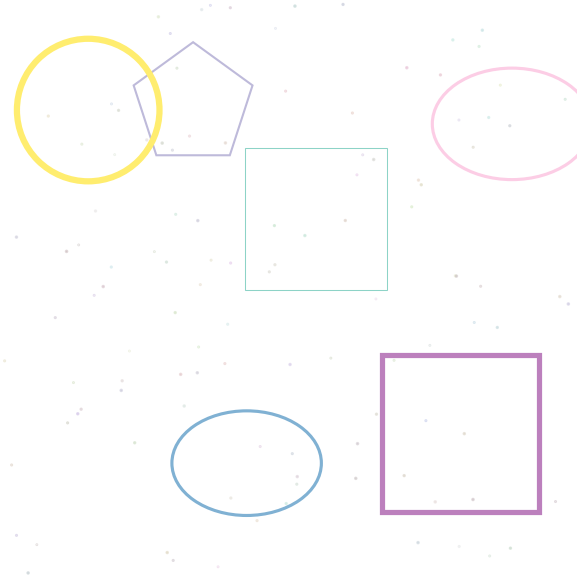[{"shape": "square", "thickness": 0.5, "radius": 0.61, "center": [0.547, 0.619]}, {"shape": "pentagon", "thickness": 1, "radius": 0.54, "center": [0.334, 0.818]}, {"shape": "oval", "thickness": 1.5, "radius": 0.65, "center": [0.427, 0.197]}, {"shape": "oval", "thickness": 1.5, "radius": 0.69, "center": [0.886, 0.785]}, {"shape": "square", "thickness": 2.5, "radius": 0.68, "center": [0.797, 0.249]}, {"shape": "circle", "thickness": 3, "radius": 0.62, "center": [0.153, 0.809]}]